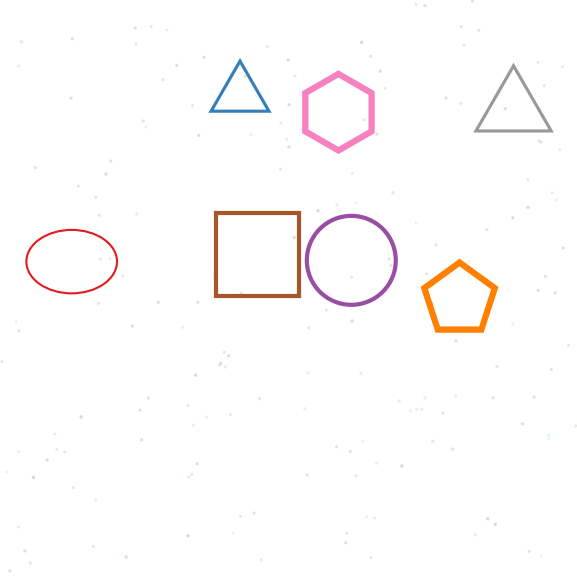[{"shape": "oval", "thickness": 1, "radius": 0.39, "center": [0.124, 0.546]}, {"shape": "triangle", "thickness": 1.5, "radius": 0.29, "center": [0.416, 0.836]}, {"shape": "circle", "thickness": 2, "radius": 0.39, "center": [0.608, 0.548]}, {"shape": "pentagon", "thickness": 3, "radius": 0.32, "center": [0.796, 0.48]}, {"shape": "square", "thickness": 2, "radius": 0.36, "center": [0.446, 0.558]}, {"shape": "hexagon", "thickness": 3, "radius": 0.33, "center": [0.586, 0.805]}, {"shape": "triangle", "thickness": 1.5, "radius": 0.38, "center": [0.889, 0.81]}]